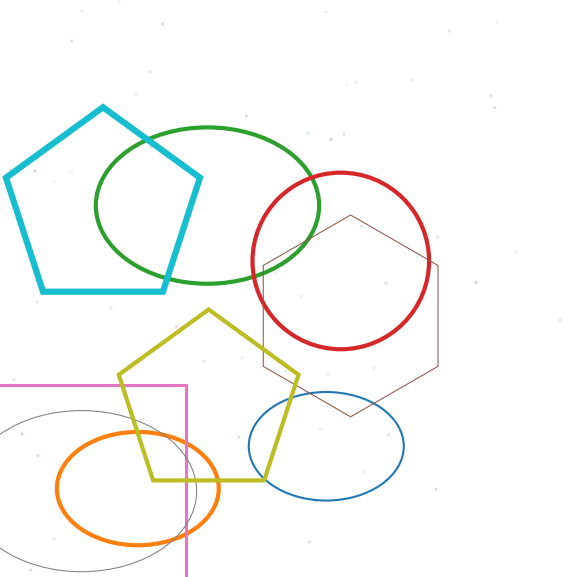[{"shape": "oval", "thickness": 1, "radius": 0.67, "center": [0.565, 0.226]}, {"shape": "oval", "thickness": 2, "radius": 0.7, "center": [0.239, 0.153]}, {"shape": "oval", "thickness": 2, "radius": 0.97, "center": [0.359, 0.643]}, {"shape": "circle", "thickness": 2, "radius": 0.76, "center": [0.59, 0.547]}, {"shape": "hexagon", "thickness": 0.5, "radius": 0.87, "center": [0.607, 0.452]}, {"shape": "square", "thickness": 1.5, "radius": 0.97, "center": [0.129, 0.139]}, {"shape": "oval", "thickness": 0.5, "radius": 1.0, "center": [0.141, 0.149]}, {"shape": "pentagon", "thickness": 2, "radius": 0.82, "center": [0.361, 0.3]}, {"shape": "pentagon", "thickness": 3, "radius": 0.88, "center": [0.178, 0.637]}]